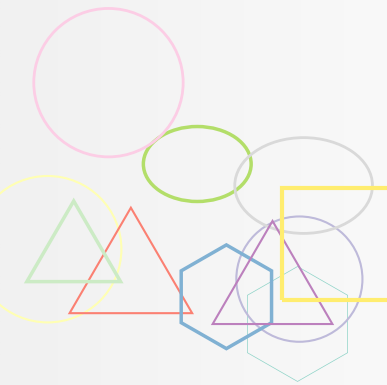[{"shape": "hexagon", "thickness": 0.5, "radius": 0.75, "center": [0.768, 0.158]}, {"shape": "circle", "thickness": 1.5, "radius": 0.95, "center": [0.123, 0.353]}, {"shape": "circle", "thickness": 1.5, "radius": 0.81, "center": [0.773, 0.275]}, {"shape": "triangle", "thickness": 1.5, "radius": 0.91, "center": [0.338, 0.278]}, {"shape": "hexagon", "thickness": 2.5, "radius": 0.67, "center": [0.584, 0.229]}, {"shape": "oval", "thickness": 2.5, "radius": 0.7, "center": [0.509, 0.574]}, {"shape": "circle", "thickness": 2, "radius": 0.96, "center": [0.28, 0.785]}, {"shape": "oval", "thickness": 2, "radius": 0.89, "center": [0.784, 0.518]}, {"shape": "triangle", "thickness": 1.5, "radius": 0.89, "center": [0.703, 0.248]}, {"shape": "triangle", "thickness": 2.5, "radius": 0.7, "center": [0.19, 0.338]}, {"shape": "square", "thickness": 3, "radius": 0.73, "center": [0.873, 0.367]}]